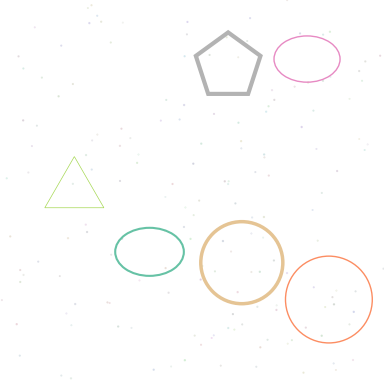[{"shape": "oval", "thickness": 1.5, "radius": 0.45, "center": [0.388, 0.346]}, {"shape": "circle", "thickness": 1, "radius": 0.56, "center": [0.854, 0.222]}, {"shape": "oval", "thickness": 1, "radius": 0.43, "center": [0.797, 0.847]}, {"shape": "triangle", "thickness": 0.5, "radius": 0.44, "center": [0.193, 0.505]}, {"shape": "circle", "thickness": 2.5, "radius": 0.53, "center": [0.628, 0.318]}, {"shape": "pentagon", "thickness": 3, "radius": 0.44, "center": [0.593, 0.828]}]